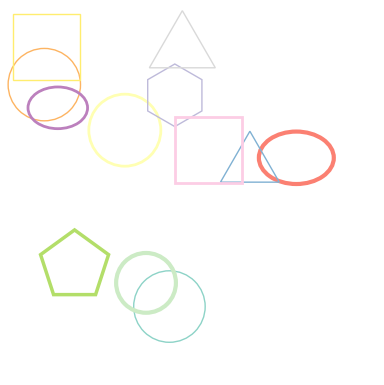[{"shape": "circle", "thickness": 1, "radius": 0.46, "center": [0.44, 0.204]}, {"shape": "circle", "thickness": 2, "radius": 0.47, "center": [0.324, 0.662]}, {"shape": "hexagon", "thickness": 1, "radius": 0.41, "center": [0.454, 0.752]}, {"shape": "oval", "thickness": 3, "radius": 0.49, "center": [0.77, 0.59]}, {"shape": "triangle", "thickness": 1, "radius": 0.44, "center": [0.649, 0.571]}, {"shape": "circle", "thickness": 1, "radius": 0.47, "center": [0.115, 0.78]}, {"shape": "pentagon", "thickness": 2.5, "radius": 0.46, "center": [0.194, 0.31]}, {"shape": "square", "thickness": 2, "radius": 0.43, "center": [0.542, 0.609]}, {"shape": "triangle", "thickness": 1, "radius": 0.49, "center": [0.474, 0.873]}, {"shape": "oval", "thickness": 2, "radius": 0.39, "center": [0.15, 0.72]}, {"shape": "circle", "thickness": 3, "radius": 0.39, "center": [0.379, 0.265]}, {"shape": "square", "thickness": 1, "radius": 0.43, "center": [0.12, 0.878]}]